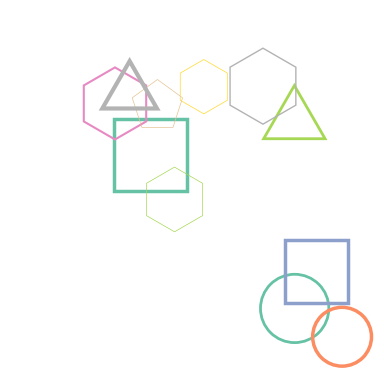[{"shape": "square", "thickness": 2.5, "radius": 0.47, "center": [0.391, 0.597]}, {"shape": "circle", "thickness": 2, "radius": 0.44, "center": [0.765, 0.199]}, {"shape": "circle", "thickness": 2.5, "radius": 0.38, "center": [0.889, 0.125]}, {"shape": "square", "thickness": 2.5, "radius": 0.41, "center": [0.823, 0.295]}, {"shape": "hexagon", "thickness": 1.5, "radius": 0.47, "center": [0.299, 0.731]}, {"shape": "triangle", "thickness": 2, "radius": 0.46, "center": [0.765, 0.686]}, {"shape": "hexagon", "thickness": 0.5, "radius": 0.42, "center": [0.453, 0.482]}, {"shape": "hexagon", "thickness": 0.5, "radius": 0.35, "center": [0.529, 0.775]}, {"shape": "pentagon", "thickness": 0.5, "radius": 0.34, "center": [0.409, 0.725]}, {"shape": "triangle", "thickness": 3, "radius": 0.41, "center": [0.337, 0.759]}, {"shape": "hexagon", "thickness": 1, "radius": 0.49, "center": [0.683, 0.776]}]